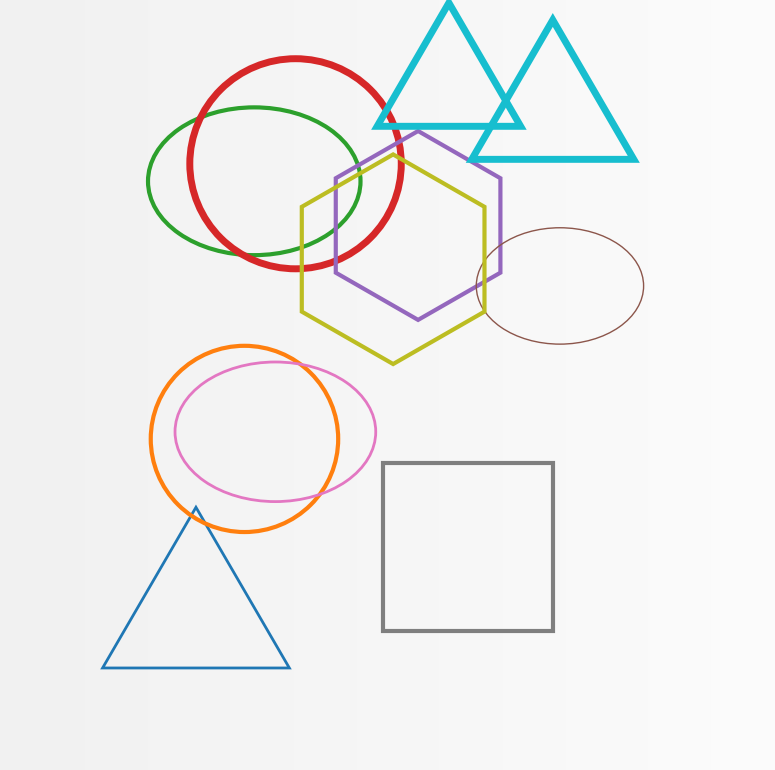[{"shape": "triangle", "thickness": 1, "radius": 0.7, "center": [0.253, 0.202]}, {"shape": "circle", "thickness": 1.5, "radius": 0.6, "center": [0.315, 0.43]}, {"shape": "oval", "thickness": 1.5, "radius": 0.69, "center": [0.328, 0.765]}, {"shape": "circle", "thickness": 2.5, "radius": 0.68, "center": [0.381, 0.787]}, {"shape": "hexagon", "thickness": 1.5, "radius": 0.61, "center": [0.539, 0.707]}, {"shape": "oval", "thickness": 0.5, "radius": 0.54, "center": [0.723, 0.629]}, {"shape": "oval", "thickness": 1, "radius": 0.65, "center": [0.355, 0.439]}, {"shape": "square", "thickness": 1.5, "radius": 0.55, "center": [0.604, 0.29]}, {"shape": "hexagon", "thickness": 1.5, "radius": 0.68, "center": [0.507, 0.663]}, {"shape": "triangle", "thickness": 2.5, "radius": 0.53, "center": [0.579, 0.889]}, {"shape": "triangle", "thickness": 2.5, "radius": 0.6, "center": [0.713, 0.853]}]